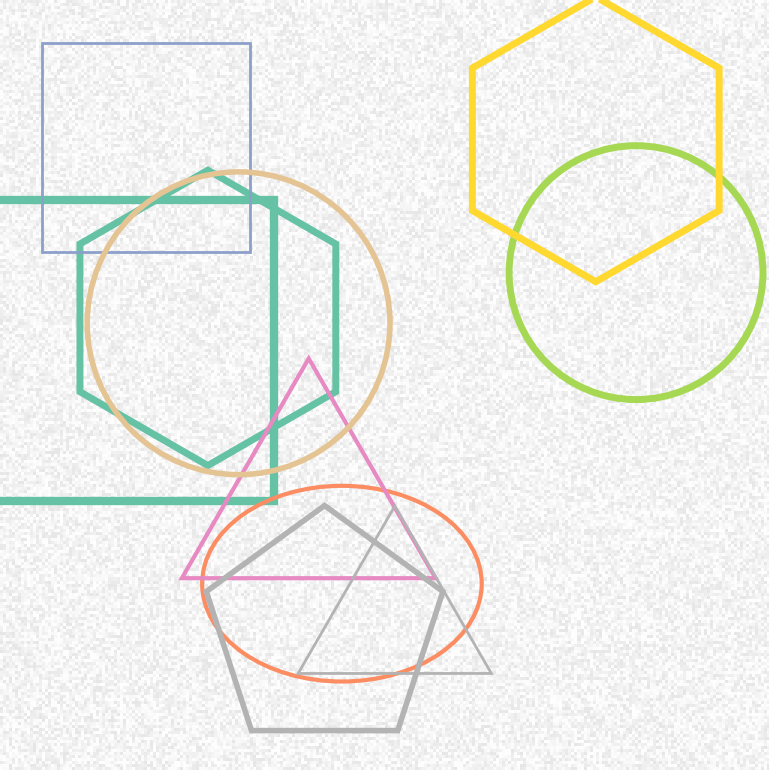[{"shape": "square", "thickness": 3, "radius": 0.98, "center": [0.16, 0.545]}, {"shape": "hexagon", "thickness": 2.5, "radius": 0.96, "center": [0.27, 0.587]}, {"shape": "oval", "thickness": 1.5, "radius": 0.91, "center": [0.444, 0.242]}, {"shape": "square", "thickness": 1, "radius": 0.68, "center": [0.19, 0.808]}, {"shape": "triangle", "thickness": 1.5, "radius": 0.95, "center": [0.401, 0.344]}, {"shape": "circle", "thickness": 2.5, "radius": 0.82, "center": [0.826, 0.646]}, {"shape": "hexagon", "thickness": 2.5, "radius": 0.93, "center": [0.774, 0.819]}, {"shape": "circle", "thickness": 2, "radius": 0.98, "center": [0.31, 0.58]}, {"shape": "triangle", "thickness": 1, "radius": 0.72, "center": [0.513, 0.198]}, {"shape": "pentagon", "thickness": 2, "radius": 0.81, "center": [0.422, 0.182]}]